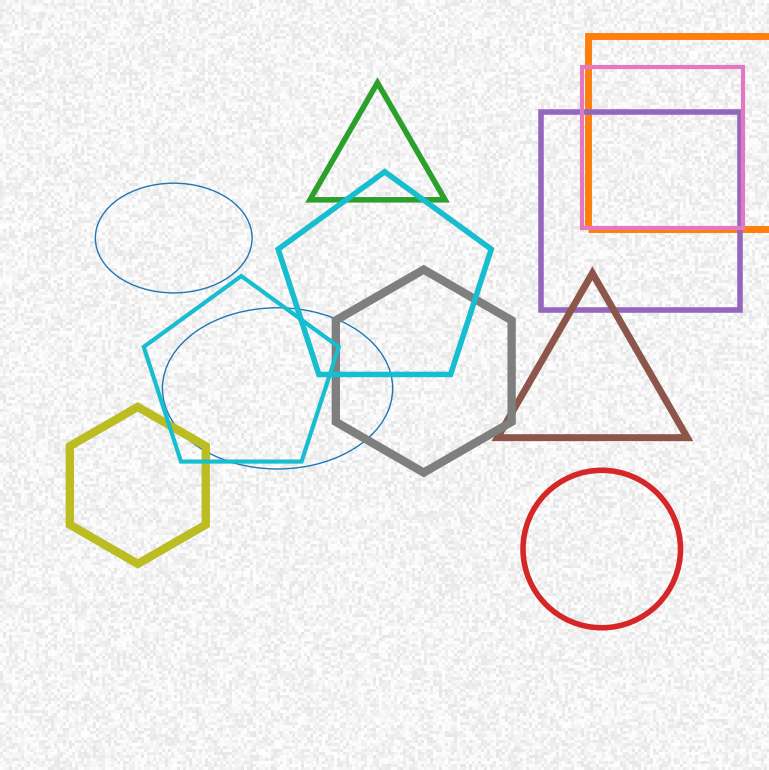[{"shape": "oval", "thickness": 0.5, "radius": 0.51, "center": [0.226, 0.691]}, {"shape": "oval", "thickness": 0.5, "radius": 0.75, "center": [0.36, 0.496]}, {"shape": "square", "thickness": 2.5, "radius": 0.63, "center": [0.889, 0.828]}, {"shape": "triangle", "thickness": 2, "radius": 0.51, "center": [0.49, 0.791]}, {"shape": "circle", "thickness": 2, "radius": 0.51, "center": [0.782, 0.287]}, {"shape": "square", "thickness": 2, "radius": 0.64, "center": [0.832, 0.726]}, {"shape": "triangle", "thickness": 2.5, "radius": 0.71, "center": [0.769, 0.503]}, {"shape": "square", "thickness": 1.5, "radius": 0.52, "center": [0.86, 0.809]}, {"shape": "hexagon", "thickness": 3, "radius": 0.66, "center": [0.55, 0.518]}, {"shape": "hexagon", "thickness": 3, "radius": 0.51, "center": [0.179, 0.37]}, {"shape": "pentagon", "thickness": 1.5, "radius": 0.67, "center": [0.313, 0.508]}, {"shape": "pentagon", "thickness": 2, "radius": 0.73, "center": [0.5, 0.631]}]